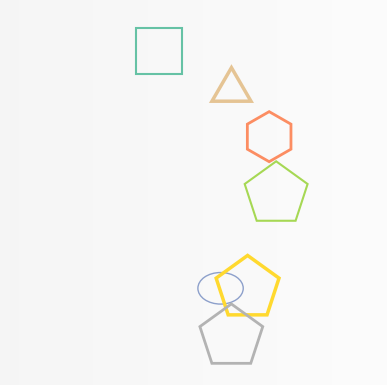[{"shape": "square", "thickness": 1.5, "radius": 0.3, "center": [0.411, 0.867]}, {"shape": "hexagon", "thickness": 2, "radius": 0.32, "center": [0.695, 0.645]}, {"shape": "oval", "thickness": 1, "radius": 0.29, "center": [0.569, 0.251]}, {"shape": "pentagon", "thickness": 1.5, "radius": 0.43, "center": [0.713, 0.496]}, {"shape": "pentagon", "thickness": 2.5, "radius": 0.43, "center": [0.639, 0.251]}, {"shape": "triangle", "thickness": 2.5, "radius": 0.29, "center": [0.597, 0.766]}, {"shape": "pentagon", "thickness": 2, "radius": 0.43, "center": [0.597, 0.125]}]